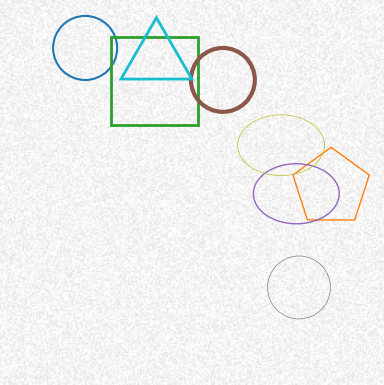[{"shape": "circle", "thickness": 1.5, "radius": 0.42, "center": [0.221, 0.875]}, {"shape": "pentagon", "thickness": 1, "radius": 0.52, "center": [0.86, 0.513]}, {"shape": "square", "thickness": 2, "radius": 0.57, "center": [0.402, 0.79]}, {"shape": "oval", "thickness": 1, "radius": 0.56, "center": [0.77, 0.497]}, {"shape": "circle", "thickness": 3, "radius": 0.41, "center": [0.579, 0.793]}, {"shape": "circle", "thickness": 0.5, "radius": 0.41, "center": [0.777, 0.253]}, {"shape": "oval", "thickness": 0.5, "radius": 0.56, "center": [0.73, 0.623]}, {"shape": "triangle", "thickness": 2, "radius": 0.53, "center": [0.406, 0.848]}]